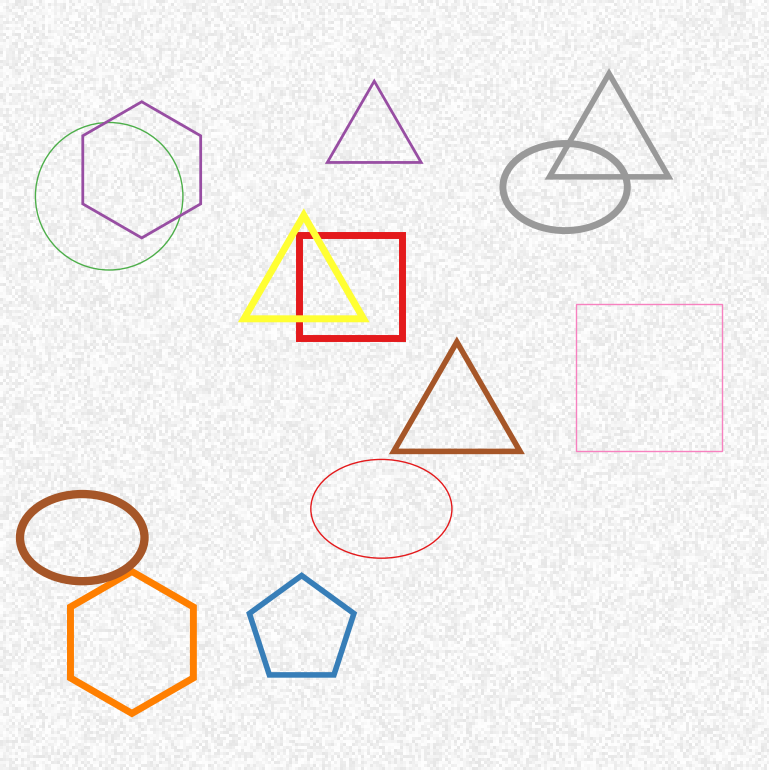[{"shape": "oval", "thickness": 0.5, "radius": 0.46, "center": [0.495, 0.339]}, {"shape": "square", "thickness": 2.5, "radius": 0.34, "center": [0.455, 0.628]}, {"shape": "pentagon", "thickness": 2, "radius": 0.36, "center": [0.392, 0.181]}, {"shape": "circle", "thickness": 0.5, "radius": 0.48, "center": [0.142, 0.745]}, {"shape": "triangle", "thickness": 1, "radius": 0.35, "center": [0.486, 0.824]}, {"shape": "hexagon", "thickness": 1, "radius": 0.44, "center": [0.184, 0.779]}, {"shape": "hexagon", "thickness": 2.5, "radius": 0.46, "center": [0.171, 0.166]}, {"shape": "triangle", "thickness": 2.5, "radius": 0.45, "center": [0.395, 0.631]}, {"shape": "triangle", "thickness": 2, "radius": 0.47, "center": [0.593, 0.461]}, {"shape": "oval", "thickness": 3, "radius": 0.4, "center": [0.107, 0.302]}, {"shape": "square", "thickness": 0.5, "radius": 0.48, "center": [0.843, 0.51]}, {"shape": "oval", "thickness": 2.5, "radius": 0.4, "center": [0.734, 0.757]}, {"shape": "triangle", "thickness": 2, "radius": 0.45, "center": [0.791, 0.815]}]